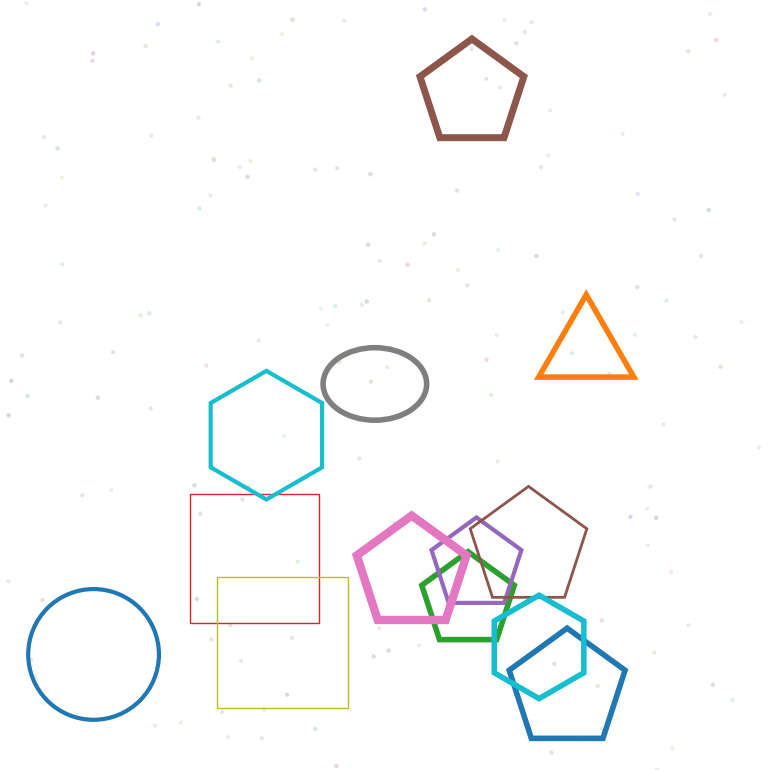[{"shape": "pentagon", "thickness": 2, "radius": 0.4, "center": [0.737, 0.105]}, {"shape": "circle", "thickness": 1.5, "radius": 0.42, "center": [0.122, 0.15]}, {"shape": "triangle", "thickness": 2, "radius": 0.36, "center": [0.761, 0.546]}, {"shape": "pentagon", "thickness": 2, "radius": 0.32, "center": [0.608, 0.22]}, {"shape": "square", "thickness": 0.5, "radius": 0.42, "center": [0.33, 0.274]}, {"shape": "pentagon", "thickness": 1.5, "radius": 0.31, "center": [0.619, 0.267]}, {"shape": "pentagon", "thickness": 2.5, "radius": 0.35, "center": [0.613, 0.879]}, {"shape": "pentagon", "thickness": 1, "radius": 0.4, "center": [0.686, 0.289]}, {"shape": "pentagon", "thickness": 3, "radius": 0.37, "center": [0.535, 0.255]}, {"shape": "oval", "thickness": 2, "radius": 0.34, "center": [0.487, 0.501]}, {"shape": "square", "thickness": 0.5, "radius": 0.43, "center": [0.367, 0.166]}, {"shape": "hexagon", "thickness": 1.5, "radius": 0.42, "center": [0.346, 0.435]}, {"shape": "hexagon", "thickness": 2, "radius": 0.34, "center": [0.7, 0.16]}]